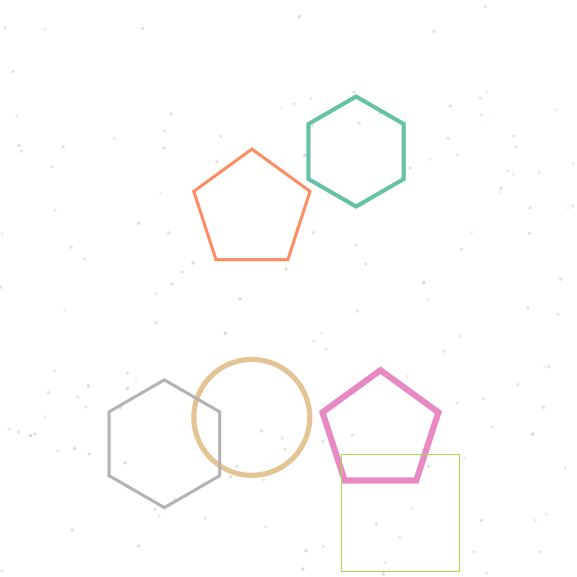[{"shape": "hexagon", "thickness": 2, "radius": 0.48, "center": [0.617, 0.737]}, {"shape": "pentagon", "thickness": 1.5, "radius": 0.53, "center": [0.436, 0.635]}, {"shape": "pentagon", "thickness": 3, "radius": 0.53, "center": [0.659, 0.253]}, {"shape": "square", "thickness": 0.5, "radius": 0.51, "center": [0.692, 0.112]}, {"shape": "circle", "thickness": 2.5, "radius": 0.5, "center": [0.436, 0.276]}, {"shape": "hexagon", "thickness": 1.5, "radius": 0.55, "center": [0.285, 0.231]}]